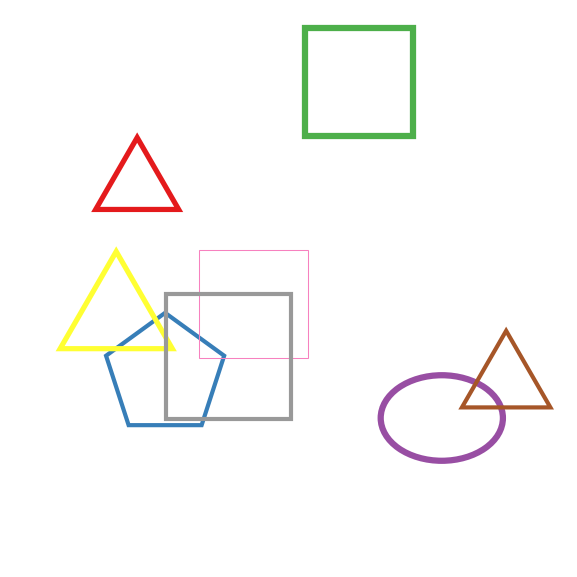[{"shape": "triangle", "thickness": 2.5, "radius": 0.41, "center": [0.238, 0.678]}, {"shape": "pentagon", "thickness": 2, "radius": 0.54, "center": [0.286, 0.35]}, {"shape": "square", "thickness": 3, "radius": 0.47, "center": [0.621, 0.857]}, {"shape": "oval", "thickness": 3, "radius": 0.53, "center": [0.765, 0.275]}, {"shape": "triangle", "thickness": 2.5, "radius": 0.56, "center": [0.201, 0.451]}, {"shape": "triangle", "thickness": 2, "radius": 0.44, "center": [0.876, 0.338]}, {"shape": "square", "thickness": 0.5, "radius": 0.47, "center": [0.439, 0.472]}, {"shape": "square", "thickness": 2, "radius": 0.54, "center": [0.395, 0.382]}]